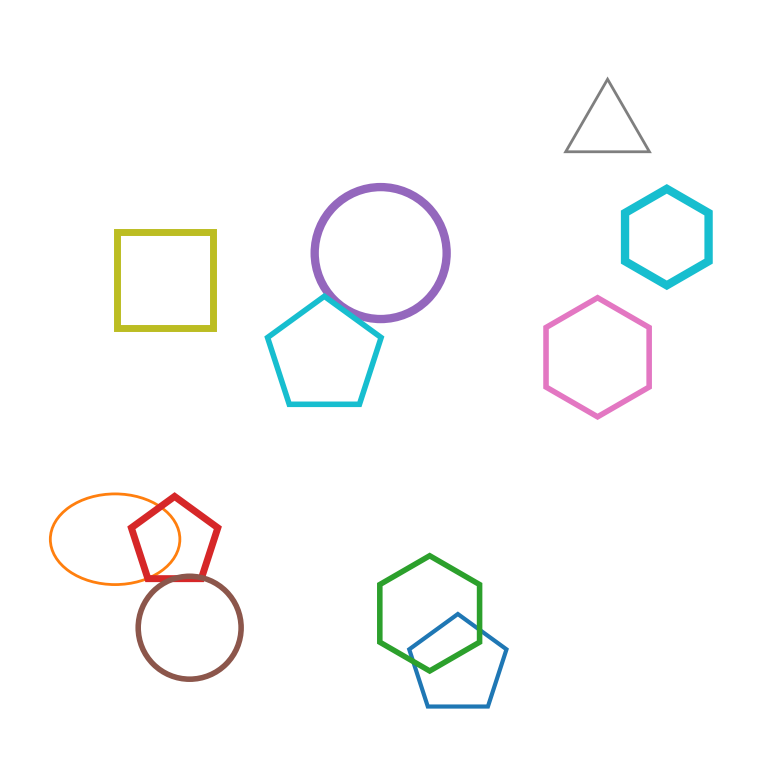[{"shape": "pentagon", "thickness": 1.5, "radius": 0.33, "center": [0.595, 0.136]}, {"shape": "oval", "thickness": 1, "radius": 0.42, "center": [0.149, 0.3]}, {"shape": "hexagon", "thickness": 2, "radius": 0.37, "center": [0.558, 0.203]}, {"shape": "pentagon", "thickness": 2.5, "radius": 0.3, "center": [0.227, 0.296]}, {"shape": "circle", "thickness": 3, "radius": 0.43, "center": [0.494, 0.671]}, {"shape": "circle", "thickness": 2, "radius": 0.33, "center": [0.246, 0.185]}, {"shape": "hexagon", "thickness": 2, "radius": 0.39, "center": [0.776, 0.536]}, {"shape": "triangle", "thickness": 1, "radius": 0.31, "center": [0.789, 0.834]}, {"shape": "square", "thickness": 2.5, "radius": 0.31, "center": [0.214, 0.636]}, {"shape": "pentagon", "thickness": 2, "radius": 0.39, "center": [0.421, 0.538]}, {"shape": "hexagon", "thickness": 3, "radius": 0.31, "center": [0.866, 0.692]}]